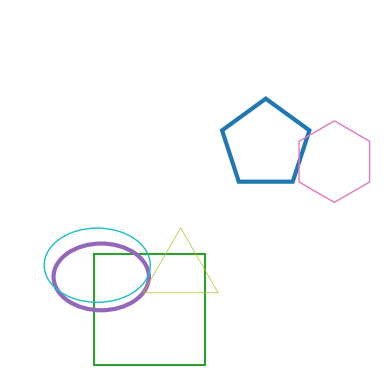[{"shape": "pentagon", "thickness": 3, "radius": 0.6, "center": [0.69, 0.625]}, {"shape": "square", "thickness": 1.5, "radius": 0.72, "center": [0.389, 0.197]}, {"shape": "oval", "thickness": 3, "radius": 0.62, "center": [0.263, 0.281]}, {"shape": "hexagon", "thickness": 1, "radius": 0.53, "center": [0.868, 0.58]}, {"shape": "triangle", "thickness": 0.5, "radius": 0.56, "center": [0.469, 0.296]}, {"shape": "oval", "thickness": 1, "radius": 0.69, "center": [0.253, 0.311]}]